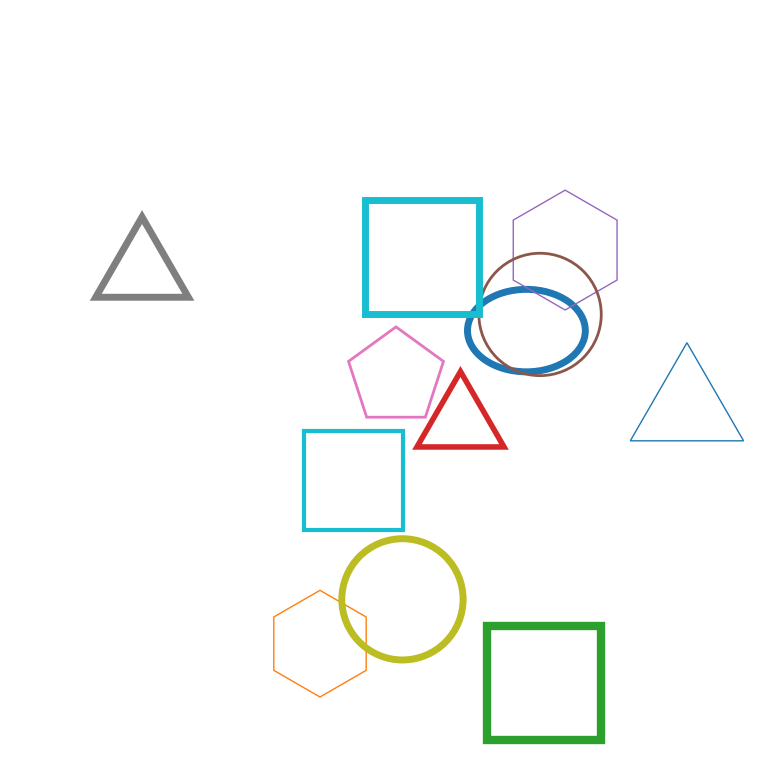[{"shape": "oval", "thickness": 2.5, "radius": 0.38, "center": [0.684, 0.571]}, {"shape": "triangle", "thickness": 0.5, "radius": 0.42, "center": [0.892, 0.47]}, {"shape": "hexagon", "thickness": 0.5, "radius": 0.35, "center": [0.416, 0.164]}, {"shape": "square", "thickness": 3, "radius": 0.37, "center": [0.707, 0.113]}, {"shape": "triangle", "thickness": 2, "radius": 0.33, "center": [0.598, 0.452]}, {"shape": "hexagon", "thickness": 0.5, "radius": 0.39, "center": [0.734, 0.675]}, {"shape": "circle", "thickness": 1, "radius": 0.4, "center": [0.701, 0.592]}, {"shape": "pentagon", "thickness": 1, "radius": 0.32, "center": [0.514, 0.511]}, {"shape": "triangle", "thickness": 2.5, "radius": 0.35, "center": [0.184, 0.649]}, {"shape": "circle", "thickness": 2.5, "radius": 0.39, "center": [0.523, 0.222]}, {"shape": "square", "thickness": 1.5, "radius": 0.32, "center": [0.459, 0.376]}, {"shape": "square", "thickness": 2.5, "radius": 0.37, "center": [0.548, 0.666]}]